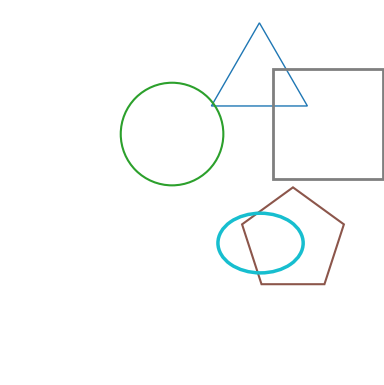[{"shape": "triangle", "thickness": 1, "radius": 0.72, "center": [0.674, 0.797]}, {"shape": "circle", "thickness": 1.5, "radius": 0.67, "center": [0.447, 0.652]}, {"shape": "pentagon", "thickness": 1.5, "radius": 0.7, "center": [0.761, 0.374]}, {"shape": "square", "thickness": 2, "radius": 0.71, "center": [0.853, 0.679]}, {"shape": "oval", "thickness": 2.5, "radius": 0.55, "center": [0.677, 0.369]}]